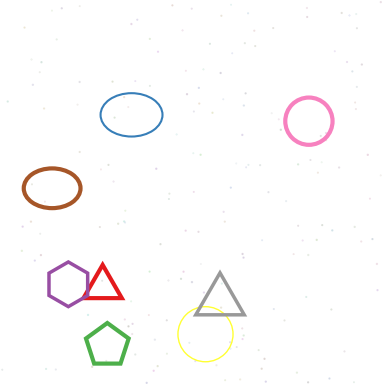[{"shape": "triangle", "thickness": 3, "radius": 0.29, "center": [0.267, 0.254]}, {"shape": "oval", "thickness": 1.5, "radius": 0.4, "center": [0.342, 0.702]}, {"shape": "pentagon", "thickness": 3, "radius": 0.29, "center": [0.279, 0.103]}, {"shape": "hexagon", "thickness": 2.5, "radius": 0.29, "center": [0.177, 0.262]}, {"shape": "circle", "thickness": 1, "radius": 0.36, "center": [0.534, 0.132]}, {"shape": "oval", "thickness": 3, "radius": 0.37, "center": [0.135, 0.511]}, {"shape": "circle", "thickness": 3, "radius": 0.31, "center": [0.802, 0.685]}, {"shape": "triangle", "thickness": 2.5, "radius": 0.36, "center": [0.571, 0.219]}]